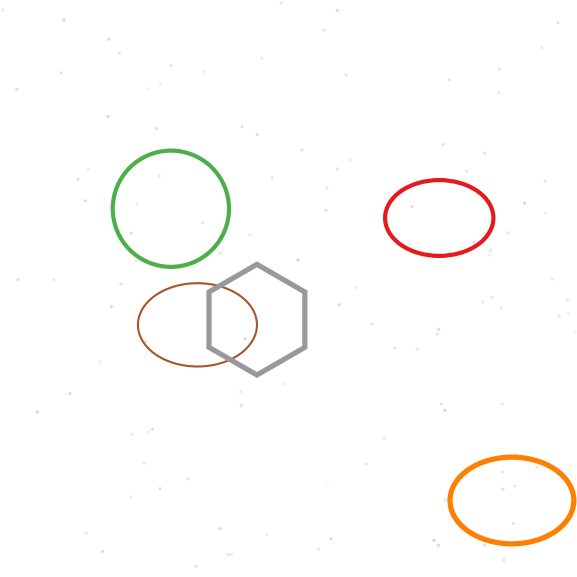[{"shape": "oval", "thickness": 2, "radius": 0.47, "center": [0.761, 0.622]}, {"shape": "circle", "thickness": 2, "radius": 0.5, "center": [0.296, 0.638]}, {"shape": "oval", "thickness": 2.5, "radius": 0.54, "center": [0.886, 0.132]}, {"shape": "oval", "thickness": 1, "radius": 0.52, "center": [0.342, 0.437]}, {"shape": "hexagon", "thickness": 2.5, "radius": 0.48, "center": [0.445, 0.446]}]